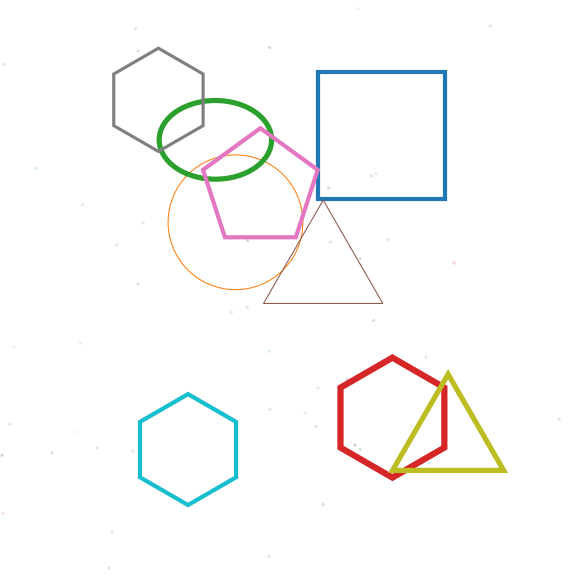[{"shape": "square", "thickness": 2, "radius": 0.55, "center": [0.661, 0.765]}, {"shape": "circle", "thickness": 0.5, "radius": 0.58, "center": [0.408, 0.614]}, {"shape": "oval", "thickness": 2.5, "radius": 0.49, "center": [0.373, 0.757]}, {"shape": "hexagon", "thickness": 3, "radius": 0.52, "center": [0.68, 0.276]}, {"shape": "triangle", "thickness": 0.5, "radius": 0.6, "center": [0.56, 0.533]}, {"shape": "pentagon", "thickness": 2, "radius": 0.52, "center": [0.451, 0.673]}, {"shape": "hexagon", "thickness": 1.5, "radius": 0.45, "center": [0.274, 0.826]}, {"shape": "triangle", "thickness": 2.5, "radius": 0.56, "center": [0.776, 0.24]}, {"shape": "hexagon", "thickness": 2, "radius": 0.48, "center": [0.326, 0.221]}]